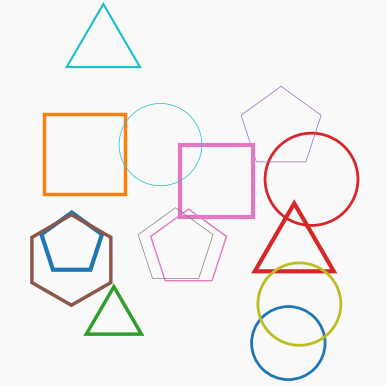[{"shape": "pentagon", "thickness": 3, "radius": 0.41, "center": [0.185, 0.366]}, {"shape": "circle", "thickness": 2, "radius": 0.47, "center": [0.744, 0.109]}, {"shape": "square", "thickness": 2.5, "radius": 0.52, "center": [0.218, 0.6]}, {"shape": "triangle", "thickness": 2.5, "radius": 0.41, "center": [0.294, 0.173]}, {"shape": "triangle", "thickness": 3, "radius": 0.59, "center": [0.759, 0.354]}, {"shape": "circle", "thickness": 2, "radius": 0.6, "center": [0.804, 0.534]}, {"shape": "pentagon", "thickness": 0.5, "radius": 0.54, "center": [0.725, 0.667]}, {"shape": "hexagon", "thickness": 2.5, "radius": 0.59, "center": [0.184, 0.325]}, {"shape": "square", "thickness": 3, "radius": 0.47, "center": [0.559, 0.529]}, {"shape": "pentagon", "thickness": 1, "radius": 0.51, "center": [0.487, 0.354]}, {"shape": "pentagon", "thickness": 0.5, "radius": 0.51, "center": [0.453, 0.359]}, {"shape": "circle", "thickness": 2, "radius": 0.54, "center": [0.773, 0.21]}, {"shape": "circle", "thickness": 0.5, "radius": 0.53, "center": [0.414, 0.624]}, {"shape": "triangle", "thickness": 1.5, "radius": 0.55, "center": [0.267, 0.88]}]